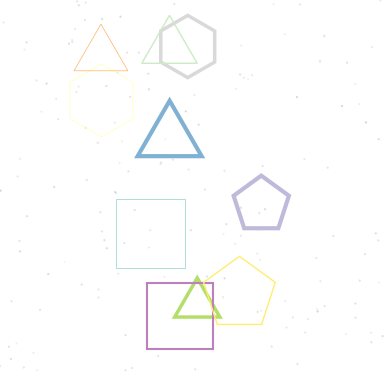[{"shape": "square", "thickness": 0.5, "radius": 0.45, "center": [0.392, 0.393]}, {"shape": "hexagon", "thickness": 0.5, "radius": 0.47, "center": [0.264, 0.739]}, {"shape": "pentagon", "thickness": 3, "radius": 0.38, "center": [0.679, 0.468]}, {"shape": "triangle", "thickness": 3, "radius": 0.48, "center": [0.441, 0.642]}, {"shape": "triangle", "thickness": 0.5, "radius": 0.4, "center": [0.262, 0.857]}, {"shape": "triangle", "thickness": 2.5, "radius": 0.34, "center": [0.512, 0.21]}, {"shape": "hexagon", "thickness": 2.5, "radius": 0.4, "center": [0.488, 0.879]}, {"shape": "square", "thickness": 1.5, "radius": 0.43, "center": [0.468, 0.178]}, {"shape": "triangle", "thickness": 1, "radius": 0.42, "center": [0.44, 0.877]}, {"shape": "pentagon", "thickness": 1, "radius": 0.49, "center": [0.622, 0.236]}]